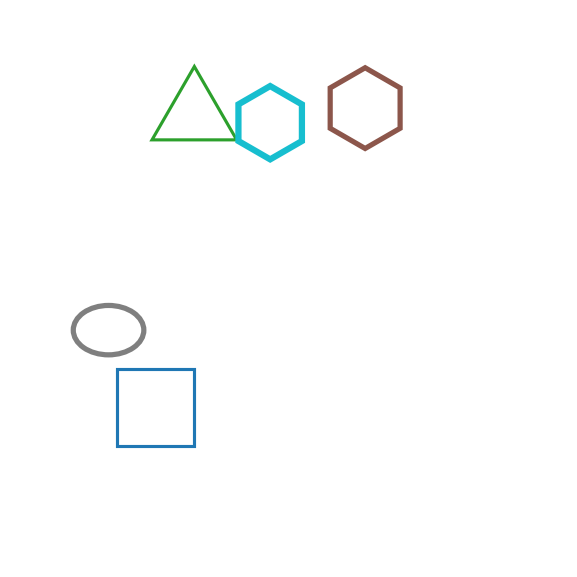[{"shape": "square", "thickness": 1.5, "radius": 0.33, "center": [0.269, 0.293]}, {"shape": "triangle", "thickness": 1.5, "radius": 0.42, "center": [0.337, 0.799]}, {"shape": "hexagon", "thickness": 2.5, "radius": 0.35, "center": [0.632, 0.812]}, {"shape": "oval", "thickness": 2.5, "radius": 0.31, "center": [0.188, 0.427]}, {"shape": "hexagon", "thickness": 3, "radius": 0.32, "center": [0.468, 0.787]}]